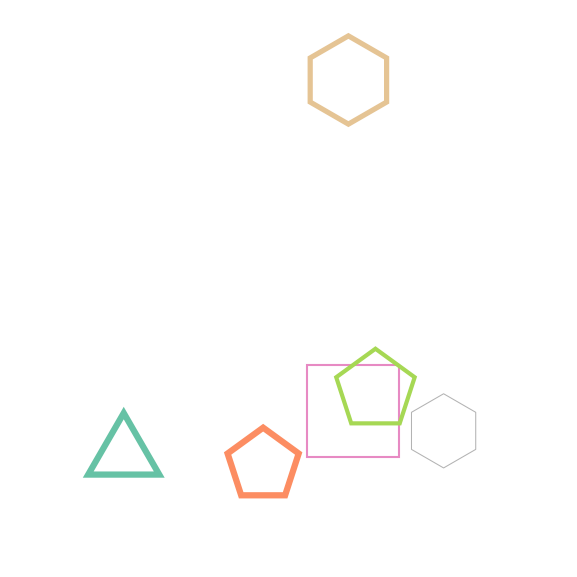[{"shape": "triangle", "thickness": 3, "radius": 0.36, "center": [0.214, 0.213]}, {"shape": "pentagon", "thickness": 3, "radius": 0.32, "center": [0.456, 0.194]}, {"shape": "square", "thickness": 1, "radius": 0.4, "center": [0.611, 0.287]}, {"shape": "pentagon", "thickness": 2, "radius": 0.36, "center": [0.65, 0.324]}, {"shape": "hexagon", "thickness": 2.5, "radius": 0.38, "center": [0.603, 0.861]}, {"shape": "hexagon", "thickness": 0.5, "radius": 0.32, "center": [0.768, 0.253]}]